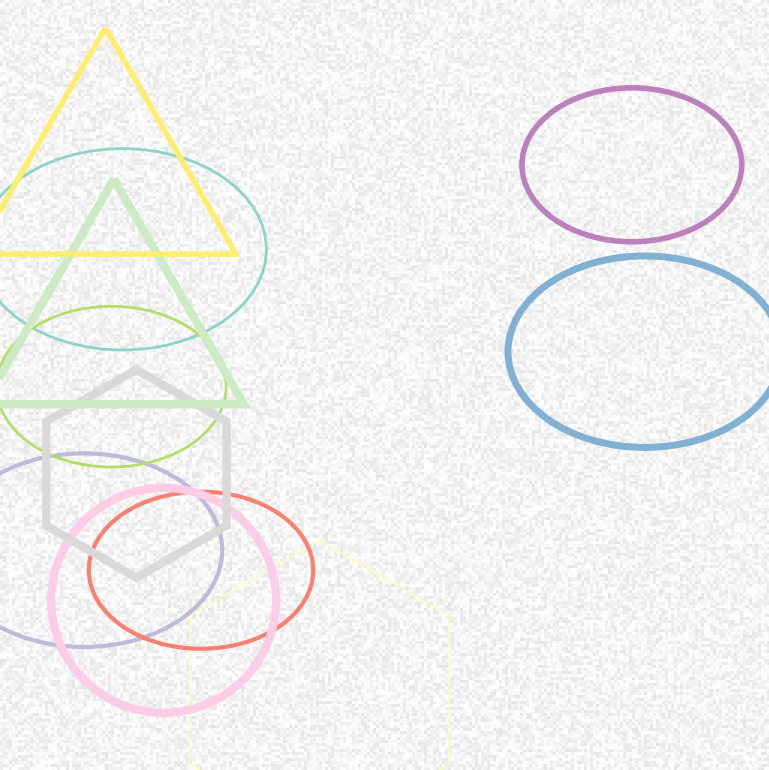[{"shape": "oval", "thickness": 1, "radius": 0.93, "center": [0.159, 0.676]}, {"shape": "hexagon", "thickness": 0.5, "radius": 0.97, "center": [0.415, 0.104]}, {"shape": "oval", "thickness": 1.5, "radius": 0.9, "center": [0.109, 0.285]}, {"shape": "oval", "thickness": 1.5, "radius": 0.73, "center": [0.261, 0.259]}, {"shape": "oval", "thickness": 2.5, "radius": 0.89, "center": [0.837, 0.543]}, {"shape": "oval", "thickness": 1, "radius": 0.75, "center": [0.145, 0.498]}, {"shape": "circle", "thickness": 3, "radius": 0.73, "center": [0.213, 0.22]}, {"shape": "hexagon", "thickness": 3, "radius": 0.68, "center": [0.177, 0.385]}, {"shape": "oval", "thickness": 2, "radius": 0.71, "center": [0.821, 0.786]}, {"shape": "triangle", "thickness": 3, "radius": 0.97, "center": [0.148, 0.572]}, {"shape": "triangle", "thickness": 2, "radius": 0.98, "center": [0.137, 0.768]}]